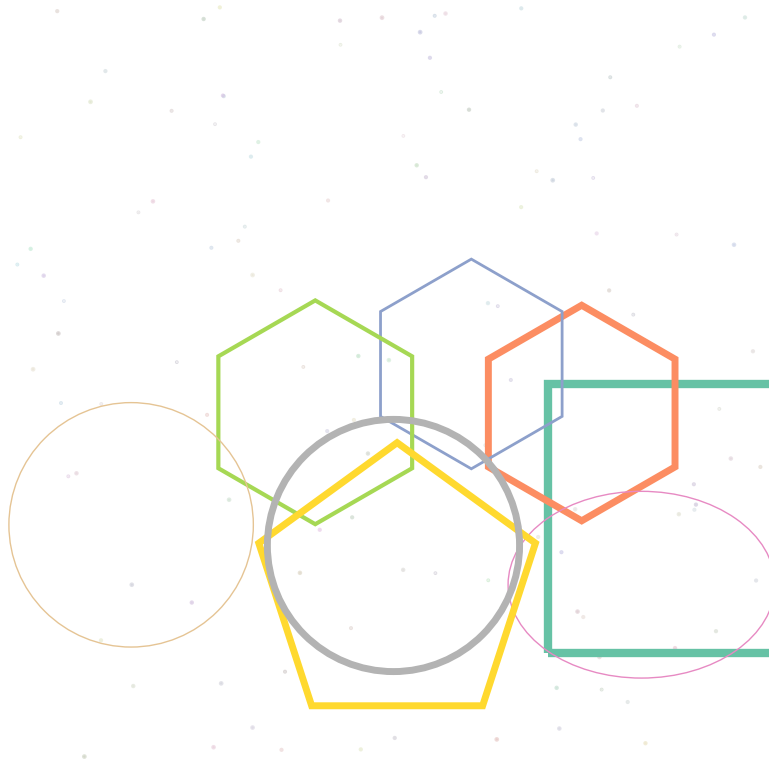[{"shape": "square", "thickness": 3, "radius": 0.87, "center": [0.886, 0.327]}, {"shape": "hexagon", "thickness": 2.5, "radius": 0.7, "center": [0.755, 0.464]}, {"shape": "hexagon", "thickness": 1, "radius": 0.68, "center": [0.612, 0.527]}, {"shape": "oval", "thickness": 0.5, "radius": 0.87, "center": [0.833, 0.241]}, {"shape": "hexagon", "thickness": 1.5, "radius": 0.73, "center": [0.409, 0.465]}, {"shape": "pentagon", "thickness": 2.5, "radius": 0.94, "center": [0.516, 0.236]}, {"shape": "circle", "thickness": 0.5, "radius": 0.79, "center": [0.17, 0.318]}, {"shape": "circle", "thickness": 2.5, "radius": 0.82, "center": [0.511, 0.292]}]